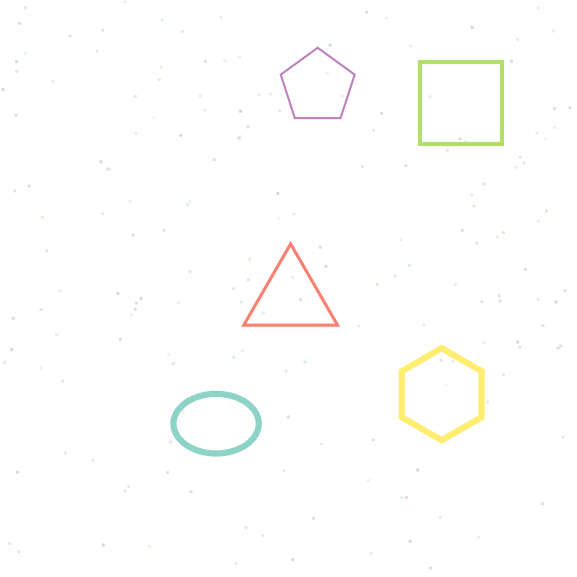[{"shape": "oval", "thickness": 3, "radius": 0.37, "center": [0.374, 0.266]}, {"shape": "triangle", "thickness": 1.5, "radius": 0.47, "center": [0.503, 0.483]}, {"shape": "square", "thickness": 2, "radius": 0.36, "center": [0.799, 0.821]}, {"shape": "pentagon", "thickness": 1, "radius": 0.34, "center": [0.55, 0.849]}, {"shape": "hexagon", "thickness": 3, "radius": 0.4, "center": [0.765, 0.317]}]